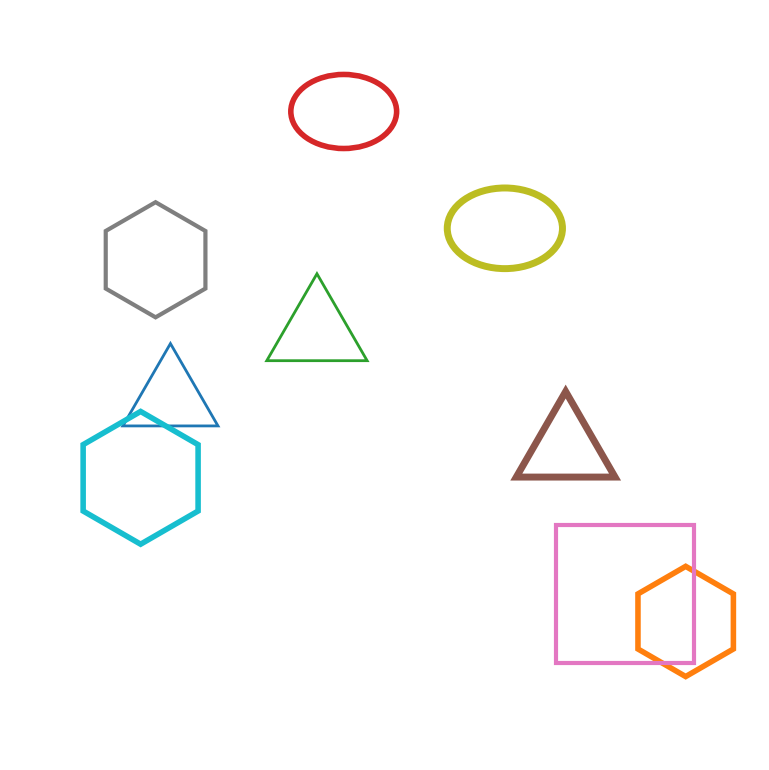[{"shape": "triangle", "thickness": 1, "radius": 0.36, "center": [0.221, 0.483]}, {"shape": "hexagon", "thickness": 2, "radius": 0.36, "center": [0.89, 0.193]}, {"shape": "triangle", "thickness": 1, "radius": 0.38, "center": [0.412, 0.569]}, {"shape": "oval", "thickness": 2, "radius": 0.34, "center": [0.446, 0.855]}, {"shape": "triangle", "thickness": 2.5, "radius": 0.37, "center": [0.735, 0.417]}, {"shape": "square", "thickness": 1.5, "radius": 0.45, "center": [0.812, 0.228]}, {"shape": "hexagon", "thickness": 1.5, "radius": 0.37, "center": [0.202, 0.663]}, {"shape": "oval", "thickness": 2.5, "radius": 0.37, "center": [0.656, 0.704]}, {"shape": "hexagon", "thickness": 2, "radius": 0.43, "center": [0.183, 0.379]}]